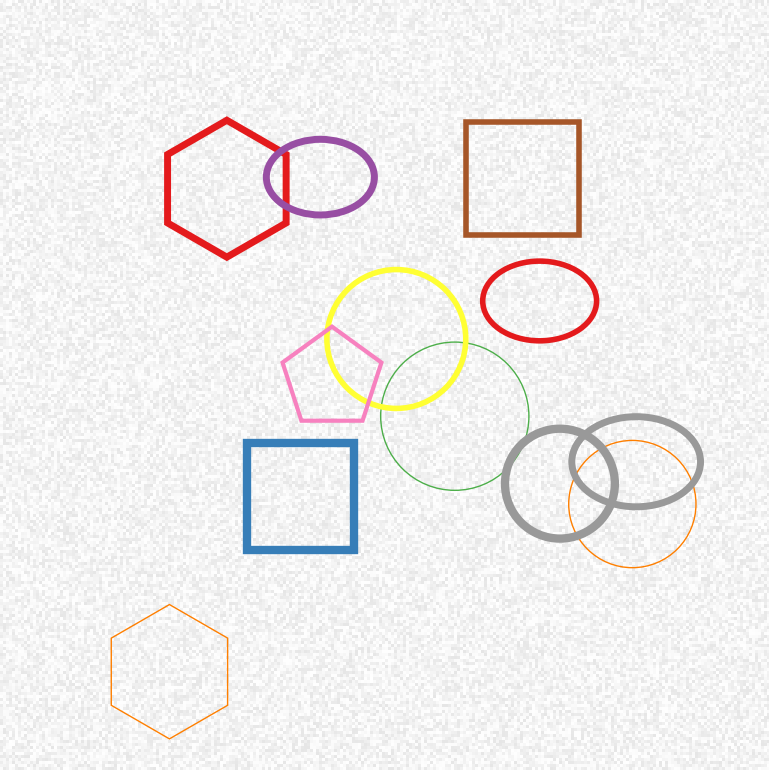[{"shape": "hexagon", "thickness": 2.5, "radius": 0.44, "center": [0.295, 0.755]}, {"shape": "oval", "thickness": 2, "radius": 0.37, "center": [0.701, 0.609]}, {"shape": "square", "thickness": 3, "radius": 0.35, "center": [0.39, 0.355]}, {"shape": "circle", "thickness": 0.5, "radius": 0.48, "center": [0.591, 0.459]}, {"shape": "oval", "thickness": 2.5, "radius": 0.35, "center": [0.416, 0.77]}, {"shape": "hexagon", "thickness": 0.5, "radius": 0.44, "center": [0.22, 0.128]}, {"shape": "circle", "thickness": 0.5, "radius": 0.41, "center": [0.821, 0.345]}, {"shape": "circle", "thickness": 2, "radius": 0.45, "center": [0.515, 0.56]}, {"shape": "square", "thickness": 2, "radius": 0.37, "center": [0.678, 0.769]}, {"shape": "pentagon", "thickness": 1.5, "radius": 0.34, "center": [0.431, 0.508]}, {"shape": "circle", "thickness": 3, "radius": 0.36, "center": [0.727, 0.372]}, {"shape": "oval", "thickness": 2.5, "radius": 0.42, "center": [0.826, 0.4]}]